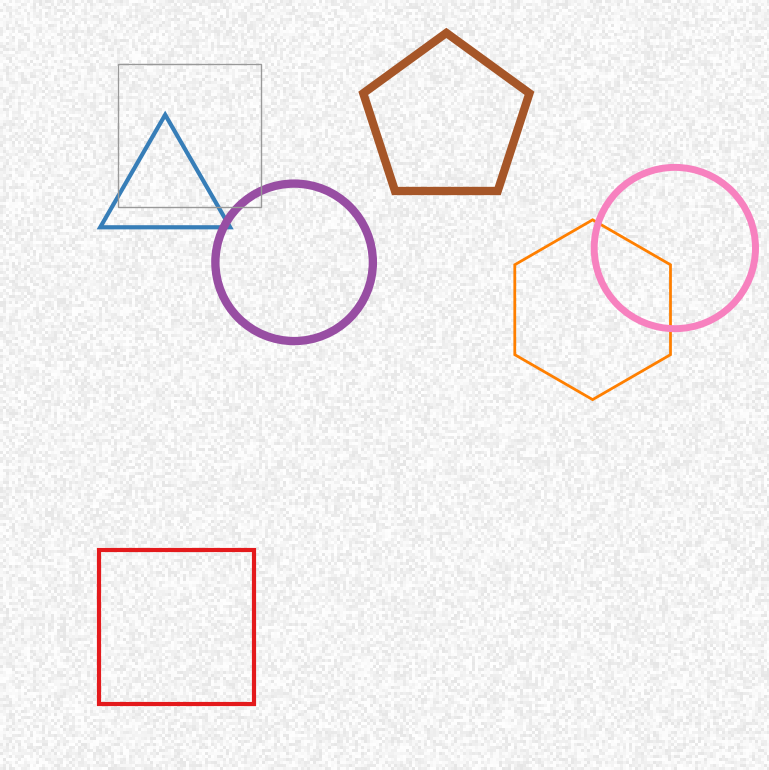[{"shape": "square", "thickness": 1.5, "radius": 0.5, "center": [0.229, 0.185]}, {"shape": "triangle", "thickness": 1.5, "radius": 0.49, "center": [0.215, 0.754]}, {"shape": "circle", "thickness": 3, "radius": 0.51, "center": [0.382, 0.659]}, {"shape": "hexagon", "thickness": 1, "radius": 0.58, "center": [0.77, 0.598]}, {"shape": "pentagon", "thickness": 3, "radius": 0.57, "center": [0.58, 0.844]}, {"shape": "circle", "thickness": 2.5, "radius": 0.52, "center": [0.876, 0.678]}, {"shape": "square", "thickness": 0.5, "radius": 0.47, "center": [0.246, 0.824]}]